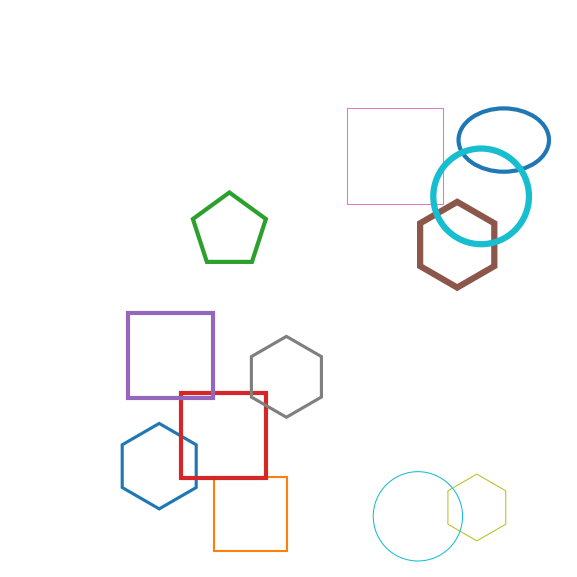[{"shape": "hexagon", "thickness": 1.5, "radius": 0.37, "center": [0.276, 0.192]}, {"shape": "oval", "thickness": 2, "radius": 0.39, "center": [0.872, 0.757]}, {"shape": "square", "thickness": 1, "radius": 0.32, "center": [0.433, 0.109]}, {"shape": "pentagon", "thickness": 2, "radius": 0.33, "center": [0.397, 0.599]}, {"shape": "square", "thickness": 2, "radius": 0.37, "center": [0.386, 0.244]}, {"shape": "square", "thickness": 2, "radius": 0.37, "center": [0.295, 0.383]}, {"shape": "hexagon", "thickness": 3, "radius": 0.37, "center": [0.792, 0.575]}, {"shape": "square", "thickness": 0.5, "radius": 0.42, "center": [0.684, 0.728]}, {"shape": "hexagon", "thickness": 1.5, "radius": 0.35, "center": [0.496, 0.347]}, {"shape": "hexagon", "thickness": 0.5, "radius": 0.29, "center": [0.826, 0.12]}, {"shape": "circle", "thickness": 3, "radius": 0.41, "center": [0.833, 0.659]}, {"shape": "circle", "thickness": 0.5, "radius": 0.39, "center": [0.724, 0.105]}]